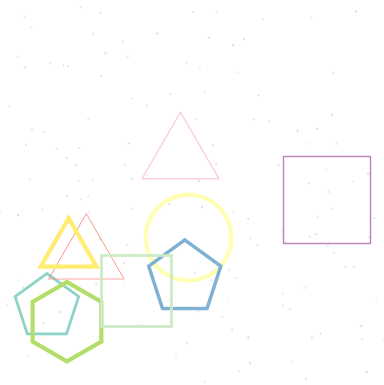[{"shape": "pentagon", "thickness": 2, "radius": 0.43, "center": [0.122, 0.203]}, {"shape": "circle", "thickness": 3, "radius": 0.56, "center": [0.49, 0.383]}, {"shape": "triangle", "thickness": 0.5, "radius": 0.57, "center": [0.224, 0.332]}, {"shape": "pentagon", "thickness": 2.5, "radius": 0.49, "center": [0.48, 0.278]}, {"shape": "hexagon", "thickness": 3, "radius": 0.52, "center": [0.174, 0.164]}, {"shape": "triangle", "thickness": 1, "radius": 0.58, "center": [0.469, 0.593]}, {"shape": "square", "thickness": 1, "radius": 0.56, "center": [0.847, 0.482]}, {"shape": "square", "thickness": 2, "radius": 0.46, "center": [0.353, 0.245]}, {"shape": "triangle", "thickness": 3, "radius": 0.42, "center": [0.178, 0.349]}]